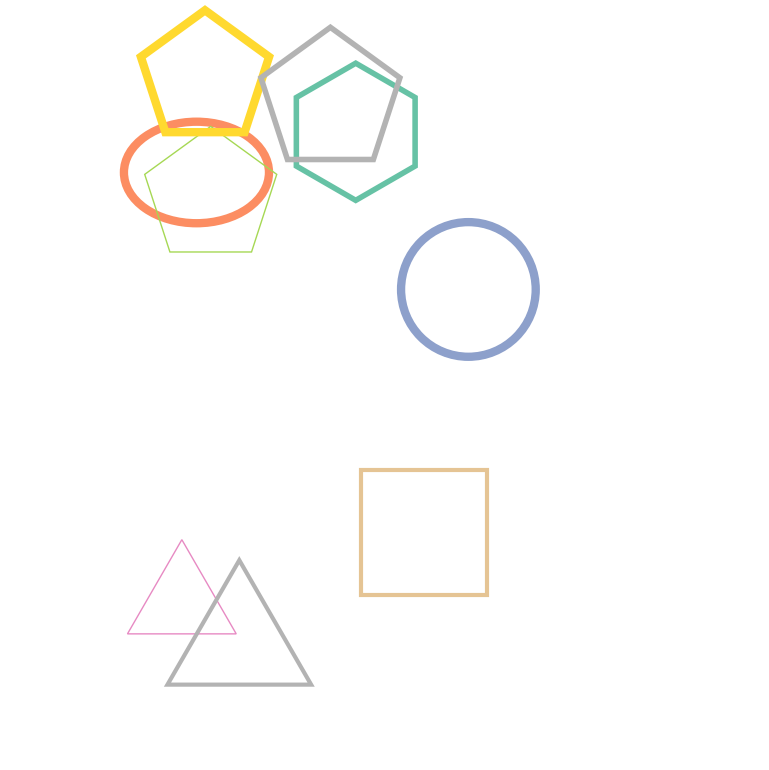[{"shape": "hexagon", "thickness": 2, "radius": 0.45, "center": [0.462, 0.829]}, {"shape": "oval", "thickness": 3, "radius": 0.47, "center": [0.255, 0.776]}, {"shape": "circle", "thickness": 3, "radius": 0.44, "center": [0.608, 0.624]}, {"shape": "triangle", "thickness": 0.5, "radius": 0.41, "center": [0.236, 0.218]}, {"shape": "pentagon", "thickness": 0.5, "radius": 0.45, "center": [0.274, 0.746]}, {"shape": "pentagon", "thickness": 3, "radius": 0.44, "center": [0.266, 0.899]}, {"shape": "square", "thickness": 1.5, "radius": 0.41, "center": [0.551, 0.308]}, {"shape": "triangle", "thickness": 1.5, "radius": 0.54, "center": [0.311, 0.165]}, {"shape": "pentagon", "thickness": 2, "radius": 0.47, "center": [0.429, 0.87]}]